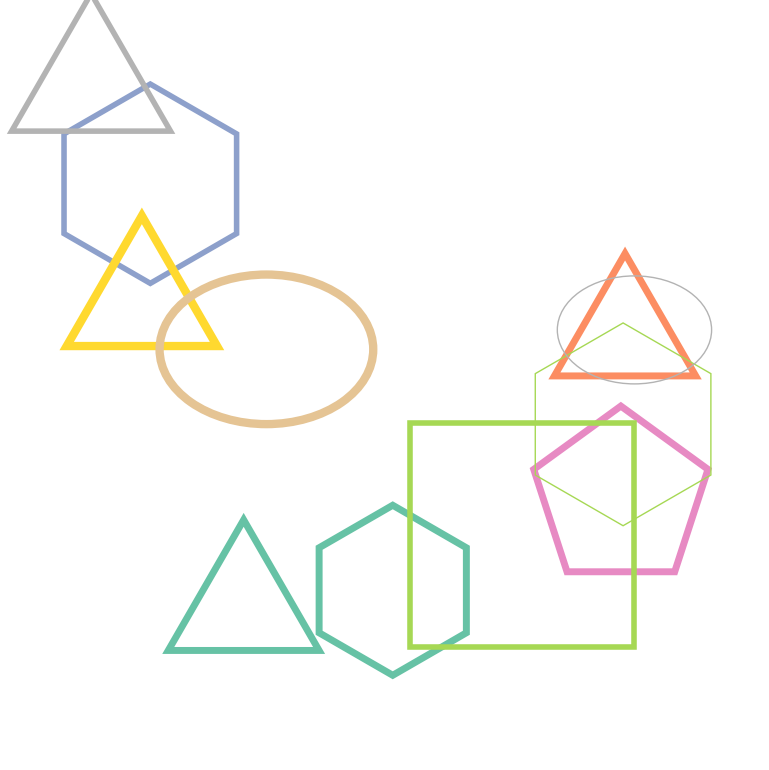[{"shape": "triangle", "thickness": 2.5, "radius": 0.57, "center": [0.316, 0.212]}, {"shape": "hexagon", "thickness": 2.5, "radius": 0.55, "center": [0.51, 0.233]}, {"shape": "triangle", "thickness": 2.5, "radius": 0.53, "center": [0.812, 0.565]}, {"shape": "hexagon", "thickness": 2, "radius": 0.65, "center": [0.195, 0.761]}, {"shape": "pentagon", "thickness": 2.5, "radius": 0.59, "center": [0.806, 0.354]}, {"shape": "square", "thickness": 2, "radius": 0.73, "center": [0.678, 0.305]}, {"shape": "hexagon", "thickness": 0.5, "radius": 0.66, "center": [0.809, 0.449]}, {"shape": "triangle", "thickness": 3, "radius": 0.56, "center": [0.184, 0.607]}, {"shape": "oval", "thickness": 3, "radius": 0.69, "center": [0.346, 0.546]}, {"shape": "triangle", "thickness": 2, "radius": 0.6, "center": [0.118, 0.889]}, {"shape": "oval", "thickness": 0.5, "radius": 0.5, "center": [0.824, 0.572]}]